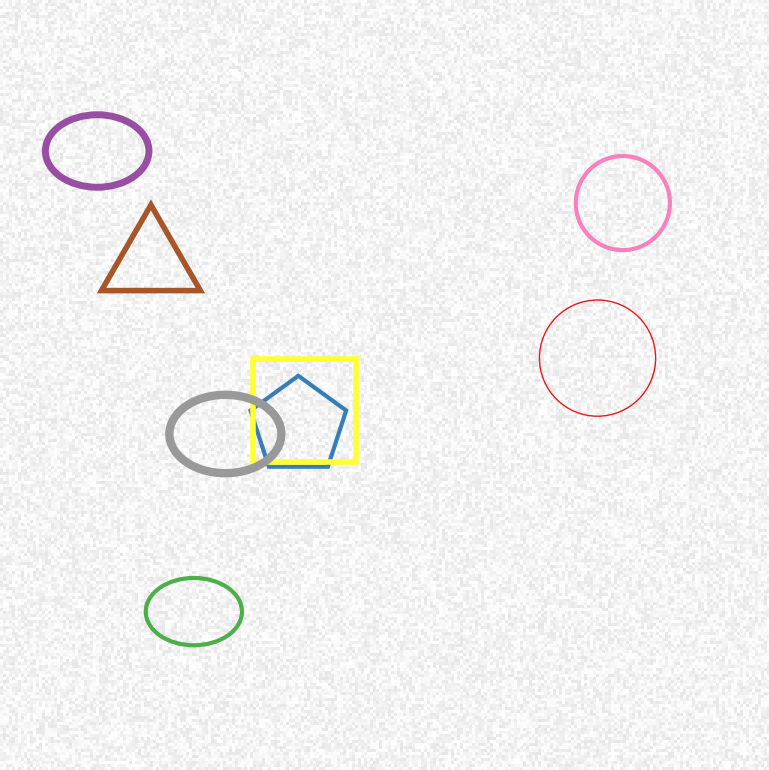[{"shape": "circle", "thickness": 0.5, "radius": 0.38, "center": [0.776, 0.535]}, {"shape": "pentagon", "thickness": 1.5, "radius": 0.33, "center": [0.387, 0.447]}, {"shape": "oval", "thickness": 1.5, "radius": 0.31, "center": [0.252, 0.206]}, {"shape": "oval", "thickness": 2.5, "radius": 0.34, "center": [0.126, 0.804]}, {"shape": "square", "thickness": 2, "radius": 0.33, "center": [0.395, 0.467]}, {"shape": "triangle", "thickness": 2, "radius": 0.37, "center": [0.196, 0.66]}, {"shape": "circle", "thickness": 1.5, "radius": 0.31, "center": [0.809, 0.736]}, {"shape": "oval", "thickness": 3, "radius": 0.36, "center": [0.293, 0.436]}]